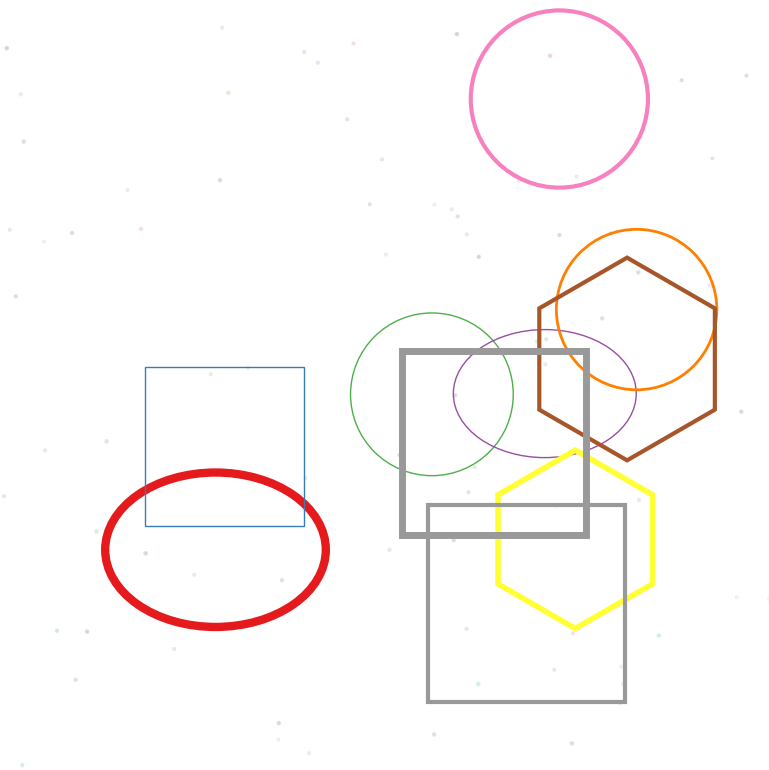[{"shape": "oval", "thickness": 3, "radius": 0.72, "center": [0.28, 0.286]}, {"shape": "square", "thickness": 0.5, "radius": 0.52, "center": [0.291, 0.42]}, {"shape": "circle", "thickness": 0.5, "radius": 0.53, "center": [0.561, 0.488]}, {"shape": "oval", "thickness": 0.5, "radius": 0.59, "center": [0.708, 0.489]}, {"shape": "circle", "thickness": 1, "radius": 0.52, "center": [0.827, 0.598]}, {"shape": "hexagon", "thickness": 2, "radius": 0.58, "center": [0.747, 0.3]}, {"shape": "hexagon", "thickness": 1.5, "radius": 0.66, "center": [0.814, 0.534]}, {"shape": "circle", "thickness": 1.5, "radius": 0.58, "center": [0.726, 0.871]}, {"shape": "square", "thickness": 1.5, "radius": 0.64, "center": [0.684, 0.217]}, {"shape": "square", "thickness": 2.5, "radius": 0.6, "center": [0.641, 0.425]}]